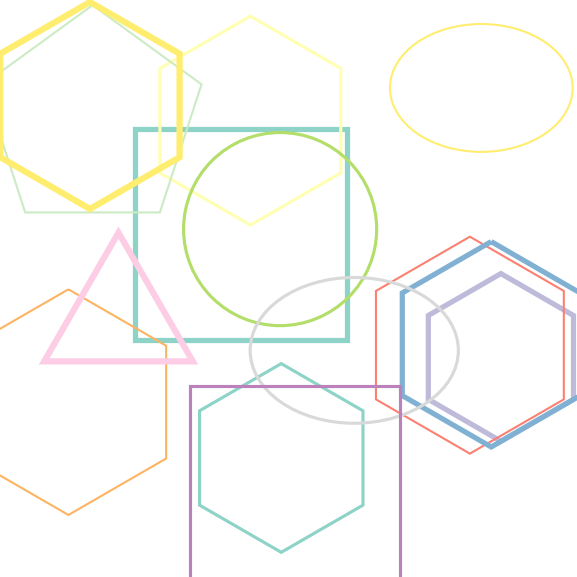[{"shape": "hexagon", "thickness": 1.5, "radius": 0.82, "center": [0.487, 0.206]}, {"shape": "square", "thickness": 2.5, "radius": 0.92, "center": [0.417, 0.593]}, {"shape": "hexagon", "thickness": 1.5, "radius": 0.9, "center": [0.434, 0.79]}, {"shape": "hexagon", "thickness": 2.5, "radius": 0.73, "center": [0.867, 0.38]}, {"shape": "hexagon", "thickness": 1, "radius": 0.94, "center": [0.814, 0.401]}, {"shape": "hexagon", "thickness": 2.5, "radius": 0.89, "center": [0.851, 0.403]}, {"shape": "hexagon", "thickness": 1, "radius": 0.98, "center": [0.118, 0.303]}, {"shape": "circle", "thickness": 1.5, "radius": 0.84, "center": [0.485, 0.602]}, {"shape": "triangle", "thickness": 3, "radius": 0.74, "center": [0.205, 0.448]}, {"shape": "oval", "thickness": 1.5, "radius": 0.9, "center": [0.613, 0.392]}, {"shape": "square", "thickness": 1.5, "radius": 0.91, "center": [0.511, 0.148]}, {"shape": "pentagon", "thickness": 1, "radius": 0.99, "center": [0.16, 0.792]}, {"shape": "hexagon", "thickness": 3, "radius": 0.9, "center": [0.156, 0.816]}, {"shape": "oval", "thickness": 1, "radius": 0.79, "center": [0.833, 0.847]}]